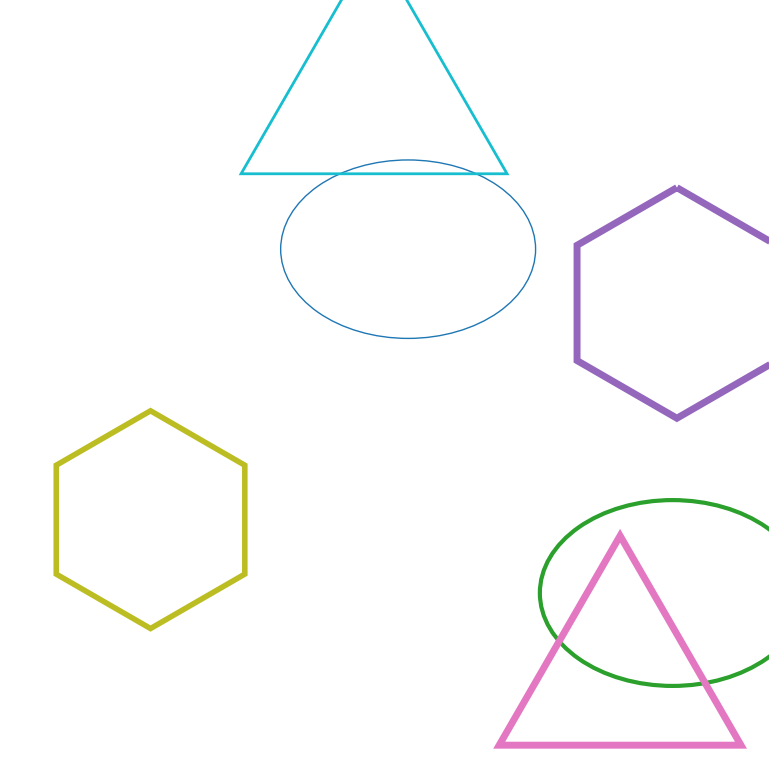[{"shape": "oval", "thickness": 0.5, "radius": 0.83, "center": [0.53, 0.676]}, {"shape": "oval", "thickness": 1.5, "radius": 0.86, "center": [0.874, 0.23]}, {"shape": "hexagon", "thickness": 2.5, "radius": 0.75, "center": [0.879, 0.607]}, {"shape": "triangle", "thickness": 2.5, "radius": 0.91, "center": [0.805, 0.123]}, {"shape": "hexagon", "thickness": 2, "radius": 0.71, "center": [0.195, 0.325]}, {"shape": "triangle", "thickness": 1, "radius": 1.0, "center": [0.486, 0.874]}]